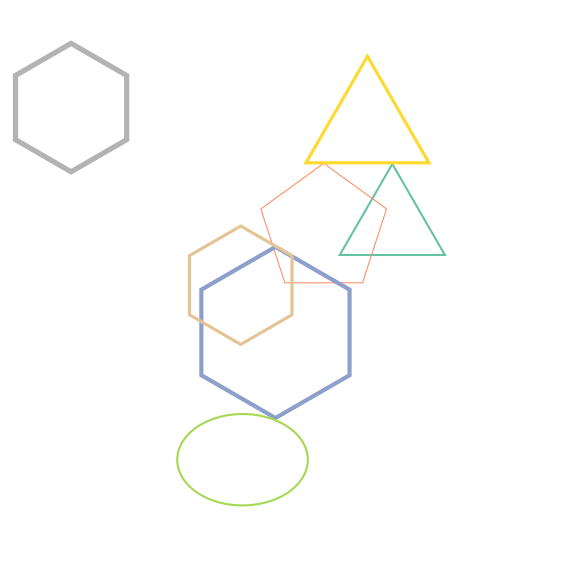[{"shape": "triangle", "thickness": 1, "radius": 0.53, "center": [0.679, 0.61]}, {"shape": "pentagon", "thickness": 0.5, "radius": 0.57, "center": [0.561, 0.602]}, {"shape": "hexagon", "thickness": 2, "radius": 0.74, "center": [0.477, 0.423]}, {"shape": "oval", "thickness": 1, "radius": 0.57, "center": [0.42, 0.203]}, {"shape": "triangle", "thickness": 1.5, "radius": 0.61, "center": [0.636, 0.779]}, {"shape": "hexagon", "thickness": 1.5, "radius": 0.51, "center": [0.417, 0.505]}, {"shape": "hexagon", "thickness": 2.5, "radius": 0.56, "center": [0.123, 0.813]}]